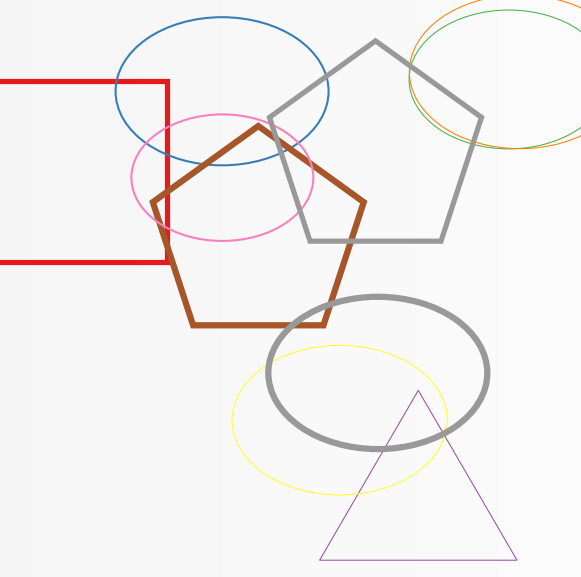[{"shape": "square", "thickness": 2.5, "radius": 0.78, "center": [0.131, 0.701]}, {"shape": "oval", "thickness": 1, "radius": 0.92, "center": [0.382, 0.841]}, {"shape": "oval", "thickness": 0.5, "radius": 0.86, "center": [0.875, 0.862]}, {"shape": "triangle", "thickness": 0.5, "radius": 0.98, "center": [0.72, 0.127]}, {"shape": "oval", "thickness": 0.5, "radius": 0.95, "center": [0.894, 0.875]}, {"shape": "oval", "thickness": 0.5, "radius": 0.93, "center": [0.584, 0.272]}, {"shape": "pentagon", "thickness": 3, "radius": 0.95, "center": [0.444, 0.59]}, {"shape": "oval", "thickness": 1, "radius": 0.78, "center": [0.383, 0.691]}, {"shape": "oval", "thickness": 3, "radius": 0.94, "center": [0.65, 0.353]}, {"shape": "pentagon", "thickness": 2.5, "radius": 0.96, "center": [0.646, 0.737]}]